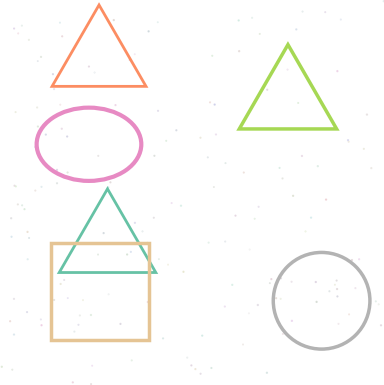[{"shape": "triangle", "thickness": 2, "radius": 0.72, "center": [0.279, 0.365]}, {"shape": "triangle", "thickness": 2, "radius": 0.7, "center": [0.257, 0.846]}, {"shape": "oval", "thickness": 3, "radius": 0.68, "center": [0.231, 0.625]}, {"shape": "triangle", "thickness": 2.5, "radius": 0.73, "center": [0.748, 0.738]}, {"shape": "square", "thickness": 2.5, "radius": 0.63, "center": [0.26, 0.242]}, {"shape": "circle", "thickness": 2.5, "radius": 0.63, "center": [0.835, 0.219]}]